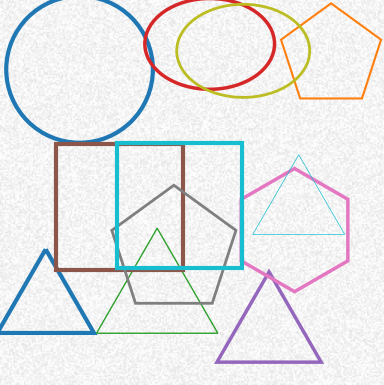[{"shape": "circle", "thickness": 3, "radius": 0.95, "center": [0.207, 0.82]}, {"shape": "triangle", "thickness": 3, "radius": 0.72, "center": [0.119, 0.208]}, {"shape": "pentagon", "thickness": 1.5, "radius": 0.68, "center": [0.86, 0.855]}, {"shape": "triangle", "thickness": 1, "radius": 0.91, "center": [0.408, 0.225]}, {"shape": "oval", "thickness": 2.5, "radius": 0.84, "center": [0.545, 0.886]}, {"shape": "triangle", "thickness": 2.5, "radius": 0.78, "center": [0.699, 0.137]}, {"shape": "square", "thickness": 3, "radius": 0.82, "center": [0.31, 0.463]}, {"shape": "hexagon", "thickness": 2.5, "radius": 0.8, "center": [0.765, 0.402]}, {"shape": "pentagon", "thickness": 2, "radius": 0.85, "center": [0.452, 0.349]}, {"shape": "oval", "thickness": 2, "radius": 0.86, "center": [0.632, 0.868]}, {"shape": "triangle", "thickness": 0.5, "radius": 0.69, "center": [0.776, 0.46]}, {"shape": "square", "thickness": 3, "radius": 0.81, "center": [0.467, 0.465]}]